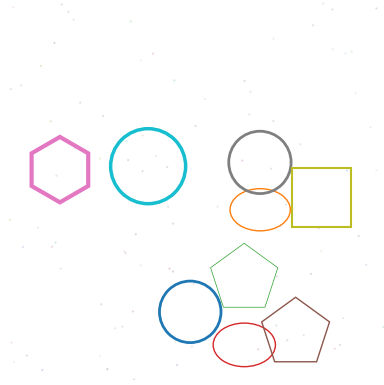[{"shape": "circle", "thickness": 2, "radius": 0.4, "center": [0.494, 0.19]}, {"shape": "oval", "thickness": 1, "radius": 0.39, "center": [0.676, 0.455]}, {"shape": "pentagon", "thickness": 0.5, "radius": 0.46, "center": [0.634, 0.276]}, {"shape": "oval", "thickness": 1, "radius": 0.4, "center": [0.635, 0.104]}, {"shape": "pentagon", "thickness": 1, "radius": 0.46, "center": [0.768, 0.135]}, {"shape": "hexagon", "thickness": 3, "radius": 0.42, "center": [0.156, 0.559]}, {"shape": "circle", "thickness": 2, "radius": 0.4, "center": [0.675, 0.578]}, {"shape": "square", "thickness": 1.5, "radius": 0.38, "center": [0.836, 0.487]}, {"shape": "circle", "thickness": 2.5, "radius": 0.49, "center": [0.385, 0.568]}]